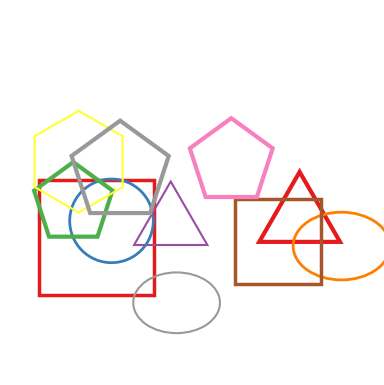[{"shape": "square", "thickness": 2.5, "radius": 0.75, "center": [0.25, 0.383]}, {"shape": "triangle", "thickness": 3, "radius": 0.61, "center": [0.778, 0.432]}, {"shape": "circle", "thickness": 2, "radius": 0.54, "center": [0.29, 0.426]}, {"shape": "pentagon", "thickness": 3, "radius": 0.54, "center": [0.19, 0.472]}, {"shape": "triangle", "thickness": 1.5, "radius": 0.55, "center": [0.443, 0.419]}, {"shape": "oval", "thickness": 2, "radius": 0.63, "center": [0.887, 0.361]}, {"shape": "hexagon", "thickness": 1.5, "radius": 0.66, "center": [0.204, 0.58]}, {"shape": "square", "thickness": 2.5, "radius": 0.55, "center": [0.722, 0.373]}, {"shape": "pentagon", "thickness": 3, "radius": 0.57, "center": [0.601, 0.58]}, {"shape": "oval", "thickness": 1.5, "radius": 0.56, "center": [0.459, 0.214]}, {"shape": "pentagon", "thickness": 3, "radius": 0.66, "center": [0.312, 0.554]}]